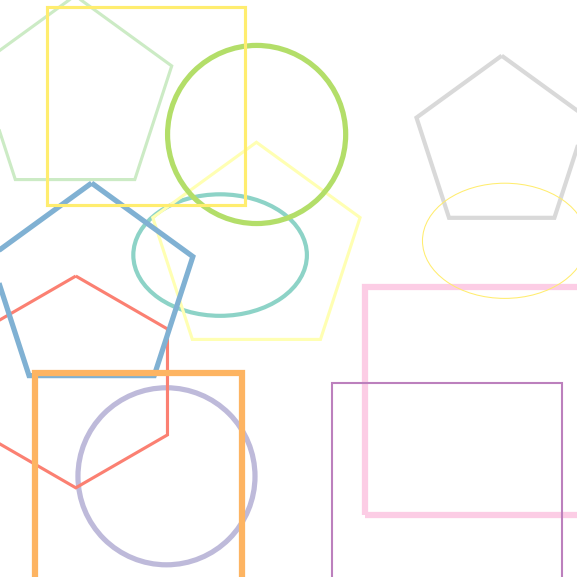[{"shape": "oval", "thickness": 2, "radius": 0.75, "center": [0.381, 0.557]}, {"shape": "pentagon", "thickness": 1.5, "radius": 0.94, "center": [0.444, 0.564]}, {"shape": "circle", "thickness": 2.5, "radius": 0.77, "center": [0.288, 0.174]}, {"shape": "hexagon", "thickness": 1.5, "radius": 0.92, "center": [0.131, 0.338]}, {"shape": "pentagon", "thickness": 2.5, "radius": 0.92, "center": [0.159, 0.498]}, {"shape": "square", "thickness": 3, "radius": 0.9, "center": [0.24, 0.175]}, {"shape": "circle", "thickness": 2.5, "radius": 0.77, "center": [0.444, 0.766]}, {"shape": "square", "thickness": 3, "radius": 0.99, "center": [0.829, 0.305]}, {"shape": "pentagon", "thickness": 2, "radius": 0.78, "center": [0.869, 0.747]}, {"shape": "square", "thickness": 1, "radius": 0.99, "center": [0.774, 0.138]}, {"shape": "pentagon", "thickness": 1.5, "radius": 0.88, "center": [0.13, 0.831]}, {"shape": "oval", "thickness": 0.5, "radius": 0.71, "center": [0.874, 0.582]}, {"shape": "square", "thickness": 1.5, "radius": 0.86, "center": [0.252, 0.816]}]